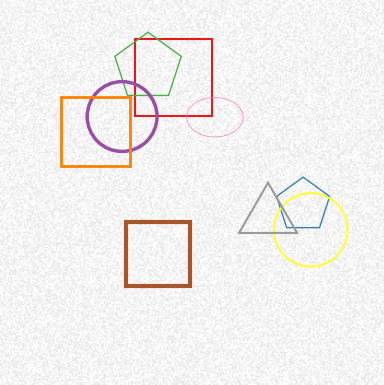[{"shape": "square", "thickness": 1.5, "radius": 0.5, "center": [0.451, 0.799]}, {"shape": "pentagon", "thickness": 1, "radius": 0.36, "center": [0.787, 0.467]}, {"shape": "pentagon", "thickness": 1, "radius": 0.45, "center": [0.385, 0.826]}, {"shape": "circle", "thickness": 2.5, "radius": 0.45, "center": [0.317, 0.697]}, {"shape": "square", "thickness": 2, "radius": 0.45, "center": [0.248, 0.658]}, {"shape": "circle", "thickness": 1.5, "radius": 0.48, "center": [0.807, 0.403]}, {"shape": "square", "thickness": 3, "radius": 0.42, "center": [0.411, 0.339]}, {"shape": "oval", "thickness": 0.5, "radius": 0.37, "center": [0.558, 0.696]}, {"shape": "triangle", "thickness": 1.5, "radius": 0.44, "center": [0.696, 0.438]}]